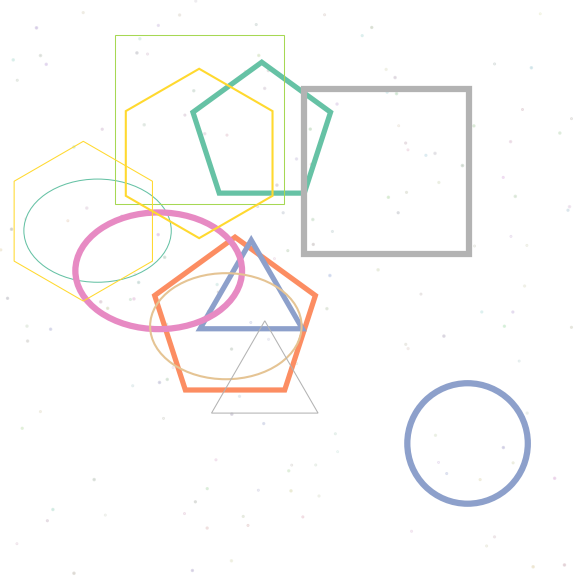[{"shape": "pentagon", "thickness": 2.5, "radius": 0.63, "center": [0.453, 0.766]}, {"shape": "oval", "thickness": 0.5, "radius": 0.64, "center": [0.169, 0.6]}, {"shape": "pentagon", "thickness": 2.5, "radius": 0.73, "center": [0.407, 0.442]}, {"shape": "circle", "thickness": 3, "radius": 0.52, "center": [0.81, 0.231]}, {"shape": "triangle", "thickness": 2.5, "radius": 0.51, "center": [0.435, 0.481]}, {"shape": "oval", "thickness": 3, "radius": 0.72, "center": [0.275, 0.53]}, {"shape": "square", "thickness": 0.5, "radius": 0.73, "center": [0.345, 0.792]}, {"shape": "hexagon", "thickness": 0.5, "radius": 0.69, "center": [0.144, 0.616]}, {"shape": "hexagon", "thickness": 1, "radius": 0.73, "center": [0.345, 0.733]}, {"shape": "oval", "thickness": 1, "radius": 0.66, "center": [0.391, 0.434]}, {"shape": "square", "thickness": 3, "radius": 0.71, "center": [0.669, 0.702]}, {"shape": "triangle", "thickness": 0.5, "radius": 0.53, "center": [0.459, 0.337]}]